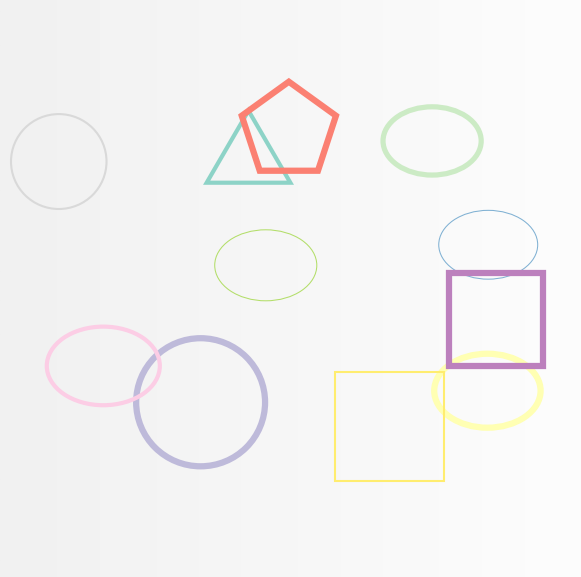[{"shape": "triangle", "thickness": 2, "radius": 0.42, "center": [0.428, 0.724]}, {"shape": "oval", "thickness": 3, "radius": 0.46, "center": [0.839, 0.323]}, {"shape": "circle", "thickness": 3, "radius": 0.55, "center": [0.345, 0.303]}, {"shape": "pentagon", "thickness": 3, "radius": 0.43, "center": [0.497, 0.772]}, {"shape": "oval", "thickness": 0.5, "radius": 0.43, "center": [0.84, 0.575]}, {"shape": "oval", "thickness": 0.5, "radius": 0.44, "center": [0.457, 0.54]}, {"shape": "oval", "thickness": 2, "radius": 0.49, "center": [0.178, 0.365]}, {"shape": "circle", "thickness": 1, "radius": 0.41, "center": [0.101, 0.719]}, {"shape": "square", "thickness": 3, "radius": 0.4, "center": [0.853, 0.446]}, {"shape": "oval", "thickness": 2.5, "radius": 0.42, "center": [0.743, 0.755]}, {"shape": "square", "thickness": 1, "radius": 0.47, "center": [0.67, 0.26]}]